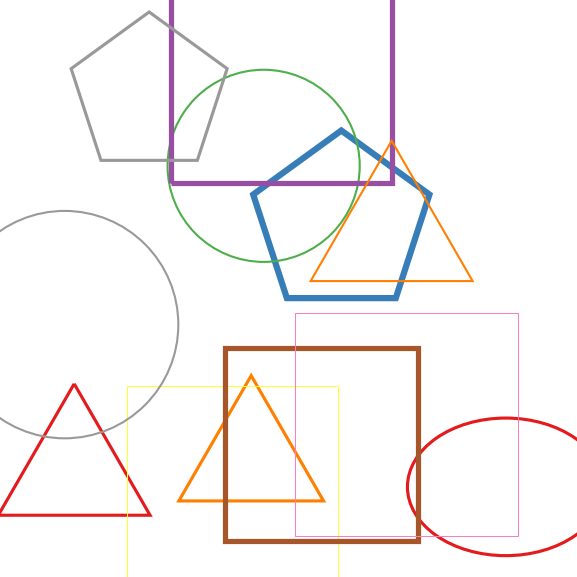[{"shape": "triangle", "thickness": 1.5, "radius": 0.76, "center": [0.128, 0.183]}, {"shape": "oval", "thickness": 1.5, "radius": 0.85, "center": [0.876, 0.156]}, {"shape": "pentagon", "thickness": 3, "radius": 0.8, "center": [0.591, 0.613]}, {"shape": "circle", "thickness": 1, "radius": 0.83, "center": [0.457, 0.712]}, {"shape": "square", "thickness": 2.5, "radius": 0.95, "center": [0.487, 0.873]}, {"shape": "triangle", "thickness": 1.5, "radius": 0.72, "center": [0.435, 0.204]}, {"shape": "triangle", "thickness": 1, "radius": 0.81, "center": [0.678, 0.593]}, {"shape": "square", "thickness": 0.5, "radius": 0.91, "center": [0.403, 0.148]}, {"shape": "square", "thickness": 2.5, "radius": 0.84, "center": [0.557, 0.229]}, {"shape": "square", "thickness": 0.5, "radius": 0.97, "center": [0.704, 0.264]}, {"shape": "circle", "thickness": 1, "radius": 0.98, "center": [0.112, 0.437]}, {"shape": "pentagon", "thickness": 1.5, "radius": 0.71, "center": [0.258, 0.836]}]